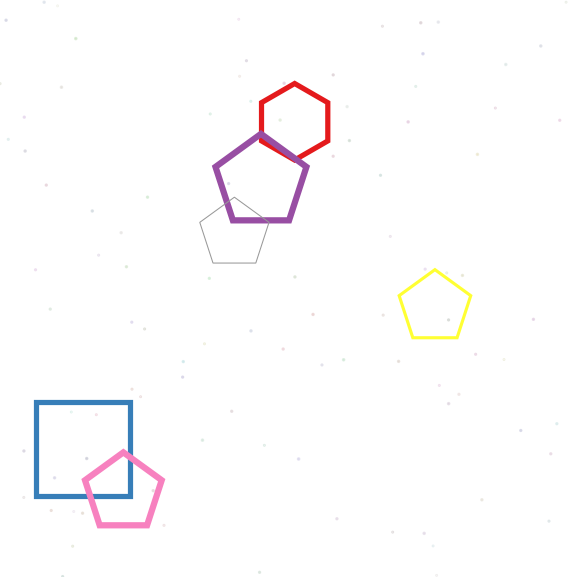[{"shape": "hexagon", "thickness": 2.5, "radius": 0.33, "center": [0.51, 0.788]}, {"shape": "square", "thickness": 2.5, "radius": 0.41, "center": [0.143, 0.221]}, {"shape": "pentagon", "thickness": 3, "radius": 0.41, "center": [0.452, 0.685]}, {"shape": "pentagon", "thickness": 1.5, "radius": 0.33, "center": [0.753, 0.467]}, {"shape": "pentagon", "thickness": 3, "radius": 0.35, "center": [0.214, 0.146]}, {"shape": "pentagon", "thickness": 0.5, "radius": 0.32, "center": [0.406, 0.595]}]